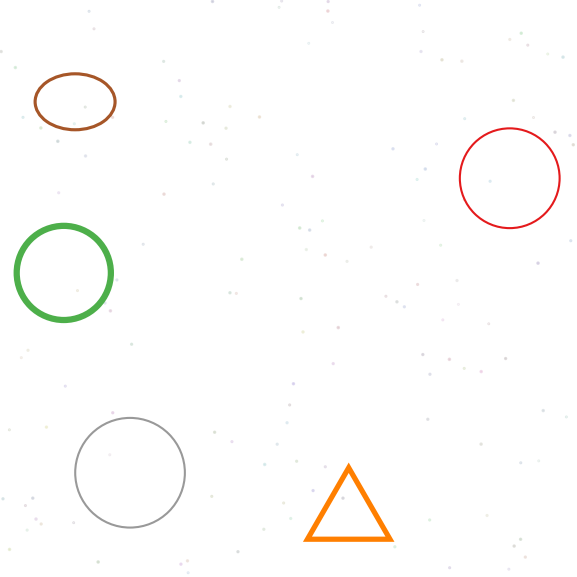[{"shape": "circle", "thickness": 1, "radius": 0.43, "center": [0.883, 0.69]}, {"shape": "circle", "thickness": 3, "radius": 0.41, "center": [0.11, 0.527]}, {"shape": "triangle", "thickness": 2.5, "radius": 0.41, "center": [0.604, 0.107]}, {"shape": "oval", "thickness": 1.5, "radius": 0.35, "center": [0.13, 0.823]}, {"shape": "circle", "thickness": 1, "radius": 0.47, "center": [0.225, 0.181]}]